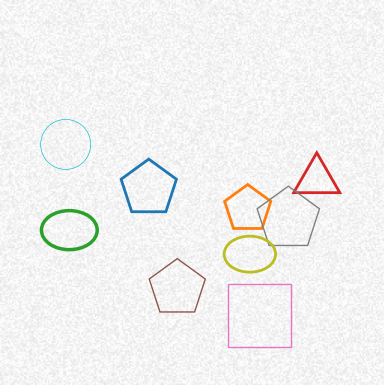[{"shape": "pentagon", "thickness": 2, "radius": 0.38, "center": [0.386, 0.511]}, {"shape": "pentagon", "thickness": 2, "radius": 0.32, "center": [0.643, 0.458]}, {"shape": "oval", "thickness": 2.5, "radius": 0.36, "center": [0.18, 0.402]}, {"shape": "triangle", "thickness": 2, "radius": 0.35, "center": [0.823, 0.534]}, {"shape": "pentagon", "thickness": 1, "radius": 0.38, "center": [0.46, 0.252]}, {"shape": "square", "thickness": 1, "radius": 0.41, "center": [0.673, 0.182]}, {"shape": "pentagon", "thickness": 1, "radius": 0.43, "center": [0.749, 0.431]}, {"shape": "oval", "thickness": 2, "radius": 0.33, "center": [0.649, 0.34]}, {"shape": "circle", "thickness": 0.5, "radius": 0.32, "center": [0.171, 0.625]}]